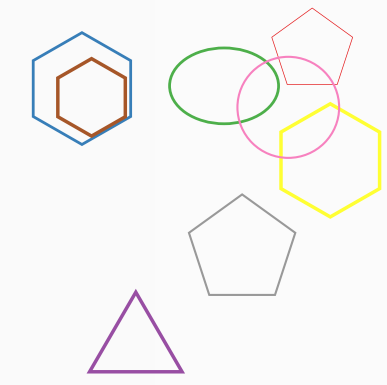[{"shape": "pentagon", "thickness": 0.5, "radius": 0.55, "center": [0.806, 0.869]}, {"shape": "hexagon", "thickness": 2, "radius": 0.73, "center": [0.211, 0.77]}, {"shape": "oval", "thickness": 2, "radius": 0.7, "center": [0.578, 0.777]}, {"shape": "triangle", "thickness": 2.5, "radius": 0.69, "center": [0.35, 0.103]}, {"shape": "hexagon", "thickness": 2.5, "radius": 0.73, "center": [0.852, 0.584]}, {"shape": "hexagon", "thickness": 2.5, "radius": 0.5, "center": [0.236, 0.747]}, {"shape": "circle", "thickness": 1.5, "radius": 0.66, "center": [0.744, 0.721]}, {"shape": "pentagon", "thickness": 1.5, "radius": 0.72, "center": [0.625, 0.351]}]